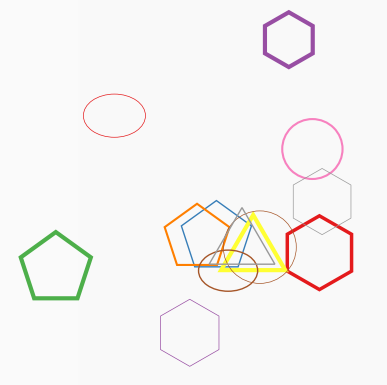[{"shape": "hexagon", "thickness": 2.5, "radius": 0.48, "center": [0.824, 0.344]}, {"shape": "oval", "thickness": 0.5, "radius": 0.4, "center": [0.295, 0.7]}, {"shape": "pentagon", "thickness": 1, "radius": 0.48, "center": [0.559, 0.384]}, {"shape": "pentagon", "thickness": 3, "radius": 0.48, "center": [0.144, 0.302]}, {"shape": "hexagon", "thickness": 0.5, "radius": 0.44, "center": [0.49, 0.136]}, {"shape": "hexagon", "thickness": 3, "radius": 0.36, "center": [0.745, 0.897]}, {"shape": "pentagon", "thickness": 1.5, "radius": 0.44, "center": [0.509, 0.383]}, {"shape": "triangle", "thickness": 3, "radius": 0.48, "center": [0.653, 0.346]}, {"shape": "oval", "thickness": 1, "radius": 0.38, "center": [0.589, 0.297]}, {"shape": "circle", "thickness": 0.5, "radius": 0.47, "center": [0.67, 0.358]}, {"shape": "circle", "thickness": 1.5, "radius": 0.39, "center": [0.806, 0.613]}, {"shape": "hexagon", "thickness": 0.5, "radius": 0.43, "center": [0.831, 0.476]}, {"shape": "triangle", "thickness": 1, "radius": 0.49, "center": [0.625, 0.363]}]